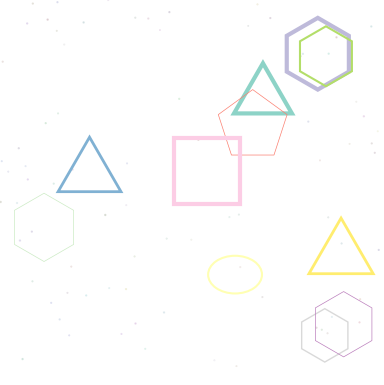[{"shape": "triangle", "thickness": 3, "radius": 0.43, "center": [0.683, 0.749]}, {"shape": "oval", "thickness": 1.5, "radius": 0.35, "center": [0.611, 0.287]}, {"shape": "hexagon", "thickness": 3, "radius": 0.47, "center": [0.825, 0.86]}, {"shape": "pentagon", "thickness": 0.5, "radius": 0.47, "center": [0.656, 0.673]}, {"shape": "triangle", "thickness": 2, "radius": 0.47, "center": [0.233, 0.549]}, {"shape": "hexagon", "thickness": 1.5, "radius": 0.39, "center": [0.847, 0.854]}, {"shape": "square", "thickness": 3, "radius": 0.43, "center": [0.538, 0.555]}, {"shape": "hexagon", "thickness": 1, "radius": 0.35, "center": [0.844, 0.129]}, {"shape": "hexagon", "thickness": 0.5, "radius": 0.42, "center": [0.893, 0.158]}, {"shape": "hexagon", "thickness": 0.5, "radius": 0.44, "center": [0.114, 0.409]}, {"shape": "triangle", "thickness": 2, "radius": 0.48, "center": [0.886, 0.337]}]